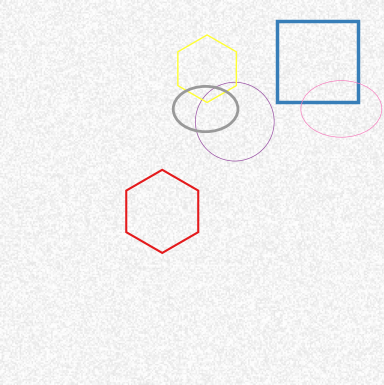[{"shape": "hexagon", "thickness": 1.5, "radius": 0.54, "center": [0.421, 0.451]}, {"shape": "square", "thickness": 2.5, "radius": 0.52, "center": [0.825, 0.84]}, {"shape": "circle", "thickness": 0.5, "radius": 0.51, "center": [0.61, 0.684]}, {"shape": "hexagon", "thickness": 1, "radius": 0.44, "center": [0.538, 0.822]}, {"shape": "oval", "thickness": 0.5, "radius": 0.53, "center": [0.886, 0.717]}, {"shape": "oval", "thickness": 2, "radius": 0.42, "center": [0.534, 0.717]}]